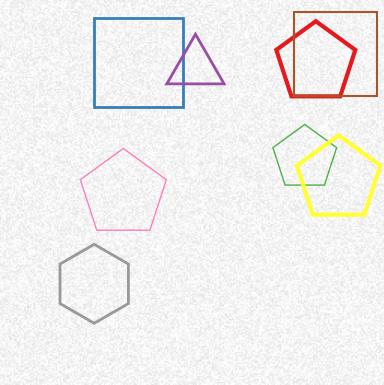[{"shape": "pentagon", "thickness": 3, "radius": 0.54, "center": [0.82, 0.837]}, {"shape": "square", "thickness": 2, "radius": 0.58, "center": [0.361, 0.837]}, {"shape": "pentagon", "thickness": 1, "radius": 0.44, "center": [0.792, 0.59]}, {"shape": "triangle", "thickness": 2, "radius": 0.43, "center": [0.508, 0.825]}, {"shape": "pentagon", "thickness": 3, "radius": 0.57, "center": [0.88, 0.535]}, {"shape": "square", "thickness": 1.5, "radius": 0.54, "center": [0.871, 0.859]}, {"shape": "pentagon", "thickness": 1, "radius": 0.59, "center": [0.32, 0.497]}, {"shape": "hexagon", "thickness": 2, "radius": 0.51, "center": [0.245, 0.263]}]